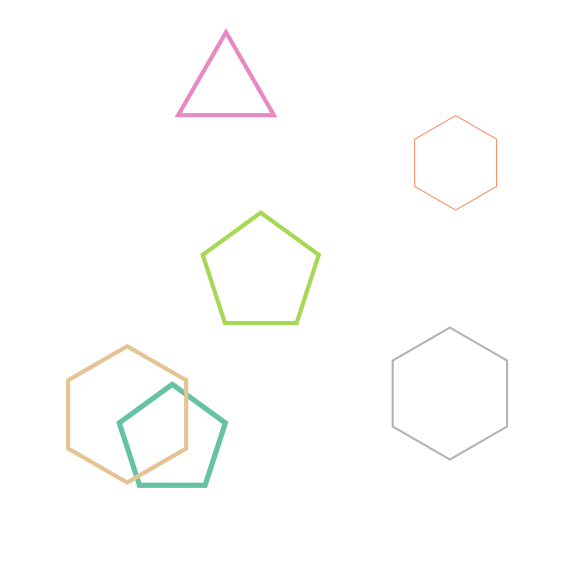[{"shape": "pentagon", "thickness": 2.5, "radius": 0.48, "center": [0.298, 0.237]}, {"shape": "hexagon", "thickness": 0.5, "radius": 0.41, "center": [0.789, 0.717]}, {"shape": "triangle", "thickness": 2, "radius": 0.48, "center": [0.391, 0.848]}, {"shape": "pentagon", "thickness": 2, "radius": 0.53, "center": [0.452, 0.525]}, {"shape": "hexagon", "thickness": 2, "radius": 0.59, "center": [0.22, 0.282]}, {"shape": "hexagon", "thickness": 1, "radius": 0.57, "center": [0.779, 0.318]}]